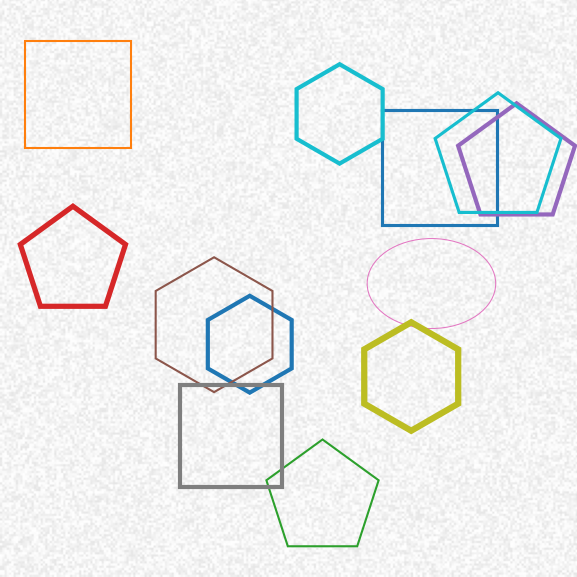[{"shape": "square", "thickness": 1.5, "radius": 0.5, "center": [0.761, 0.709]}, {"shape": "hexagon", "thickness": 2, "radius": 0.42, "center": [0.432, 0.403]}, {"shape": "square", "thickness": 1, "radius": 0.46, "center": [0.135, 0.836]}, {"shape": "pentagon", "thickness": 1, "radius": 0.51, "center": [0.558, 0.136]}, {"shape": "pentagon", "thickness": 2.5, "radius": 0.48, "center": [0.126, 0.546]}, {"shape": "pentagon", "thickness": 2, "radius": 0.53, "center": [0.894, 0.714]}, {"shape": "hexagon", "thickness": 1, "radius": 0.58, "center": [0.371, 0.437]}, {"shape": "oval", "thickness": 0.5, "radius": 0.56, "center": [0.747, 0.508]}, {"shape": "square", "thickness": 2, "radius": 0.44, "center": [0.4, 0.244]}, {"shape": "hexagon", "thickness": 3, "radius": 0.47, "center": [0.712, 0.347]}, {"shape": "pentagon", "thickness": 1.5, "radius": 0.57, "center": [0.862, 0.724]}, {"shape": "hexagon", "thickness": 2, "radius": 0.43, "center": [0.588, 0.802]}]